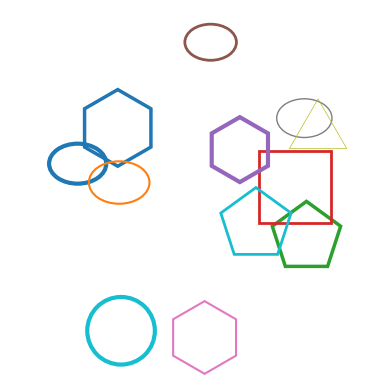[{"shape": "oval", "thickness": 3, "radius": 0.37, "center": [0.202, 0.575]}, {"shape": "hexagon", "thickness": 2.5, "radius": 0.5, "center": [0.306, 0.668]}, {"shape": "oval", "thickness": 1.5, "radius": 0.39, "center": [0.31, 0.526]}, {"shape": "pentagon", "thickness": 2.5, "radius": 0.47, "center": [0.796, 0.384]}, {"shape": "square", "thickness": 2, "radius": 0.47, "center": [0.765, 0.514]}, {"shape": "hexagon", "thickness": 3, "radius": 0.42, "center": [0.623, 0.611]}, {"shape": "oval", "thickness": 2, "radius": 0.33, "center": [0.547, 0.89]}, {"shape": "hexagon", "thickness": 1.5, "radius": 0.47, "center": [0.531, 0.123]}, {"shape": "oval", "thickness": 1, "radius": 0.36, "center": [0.79, 0.693]}, {"shape": "triangle", "thickness": 0.5, "radius": 0.43, "center": [0.826, 0.657]}, {"shape": "circle", "thickness": 3, "radius": 0.44, "center": [0.314, 0.141]}, {"shape": "pentagon", "thickness": 2, "radius": 0.48, "center": [0.665, 0.417]}]